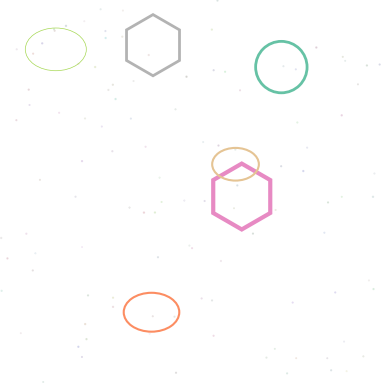[{"shape": "circle", "thickness": 2, "radius": 0.33, "center": [0.731, 0.826]}, {"shape": "oval", "thickness": 1.5, "radius": 0.36, "center": [0.394, 0.189]}, {"shape": "hexagon", "thickness": 3, "radius": 0.43, "center": [0.628, 0.49]}, {"shape": "oval", "thickness": 0.5, "radius": 0.4, "center": [0.145, 0.872]}, {"shape": "oval", "thickness": 1.5, "radius": 0.3, "center": [0.612, 0.573]}, {"shape": "hexagon", "thickness": 2, "radius": 0.4, "center": [0.397, 0.883]}]